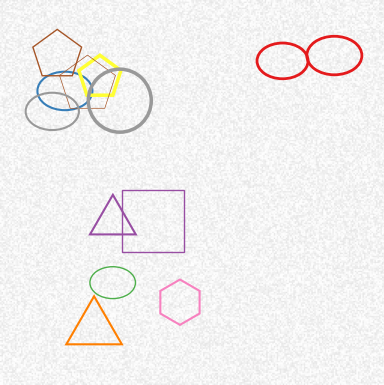[{"shape": "oval", "thickness": 2, "radius": 0.33, "center": [0.734, 0.842]}, {"shape": "oval", "thickness": 2, "radius": 0.36, "center": [0.868, 0.856]}, {"shape": "oval", "thickness": 1.5, "radius": 0.36, "center": [0.169, 0.764]}, {"shape": "oval", "thickness": 1, "radius": 0.3, "center": [0.293, 0.266]}, {"shape": "square", "thickness": 1, "radius": 0.4, "center": [0.398, 0.426]}, {"shape": "triangle", "thickness": 1.5, "radius": 0.34, "center": [0.293, 0.425]}, {"shape": "triangle", "thickness": 1.5, "radius": 0.42, "center": [0.244, 0.147]}, {"shape": "pentagon", "thickness": 2.5, "radius": 0.29, "center": [0.259, 0.799]}, {"shape": "pentagon", "thickness": 1, "radius": 0.33, "center": [0.149, 0.857]}, {"shape": "pentagon", "thickness": 0.5, "radius": 0.38, "center": [0.227, 0.781]}, {"shape": "hexagon", "thickness": 1.5, "radius": 0.29, "center": [0.467, 0.215]}, {"shape": "oval", "thickness": 1.5, "radius": 0.35, "center": [0.136, 0.711]}, {"shape": "circle", "thickness": 2.5, "radius": 0.41, "center": [0.311, 0.739]}]